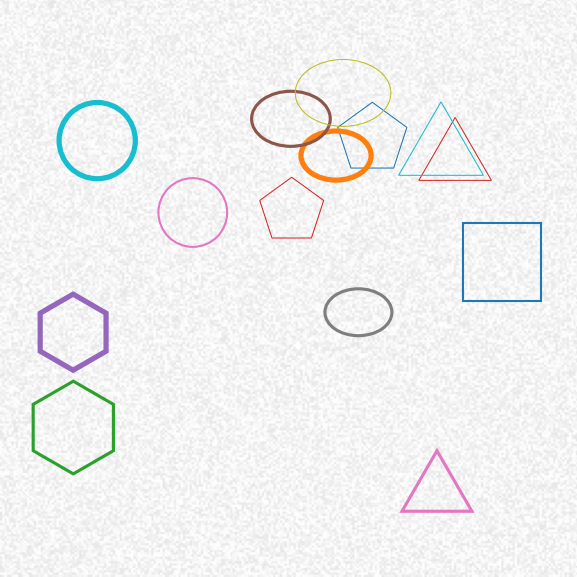[{"shape": "pentagon", "thickness": 0.5, "radius": 0.31, "center": [0.645, 0.759]}, {"shape": "square", "thickness": 1, "radius": 0.34, "center": [0.87, 0.545]}, {"shape": "oval", "thickness": 2.5, "radius": 0.3, "center": [0.582, 0.73]}, {"shape": "hexagon", "thickness": 1.5, "radius": 0.4, "center": [0.127, 0.259]}, {"shape": "pentagon", "thickness": 0.5, "radius": 0.29, "center": [0.505, 0.634]}, {"shape": "triangle", "thickness": 0.5, "radius": 0.36, "center": [0.788, 0.723]}, {"shape": "hexagon", "thickness": 2.5, "radius": 0.33, "center": [0.127, 0.424]}, {"shape": "oval", "thickness": 1.5, "radius": 0.34, "center": [0.504, 0.793]}, {"shape": "triangle", "thickness": 1.5, "radius": 0.35, "center": [0.757, 0.149]}, {"shape": "circle", "thickness": 1, "radius": 0.3, "center": [0.334, 0.631]}, {"shape": "oval", "thickness": 1.5, "radius": 0.29, "center": [0.621, 0.458]}, {"shape": "oval", "thickness": 0.5, "radius": 0.41, "center": [0.594, 0.838]}, {"shape": "triangle", "thickness": 0.5, "radius": 0.42, "center": [0.764, 0.738]}, {"shape": "circle", "thickness": 2.5, "radius": 0.33, "center": [0.168, 0.756]}]